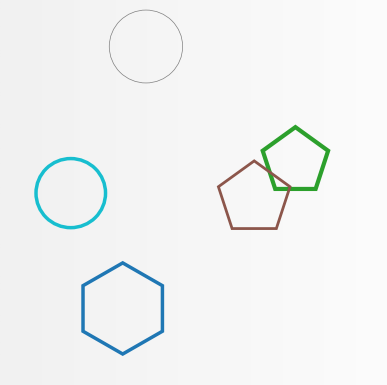[{"shape": "hexagon", "thickness": 2.5, "radius": 0.59, "center": [0.317, 0.199]}, {"shape": "pentagon", "thickness": 3, "radius": 0.44, "center": [0.762, 0.581]}, {"shape": "pentagon", "thickness": 2, "radius": 0.49, "center": [0.656, 0.485]}, {"shape": "circle", "thickness": 0.5, "radius": 0.47, "center": [0.377, 0.879]}, {"shape": "circle", "thickness": 2.5, "radius": 0.45, "center": [0.183, 0.498]}]